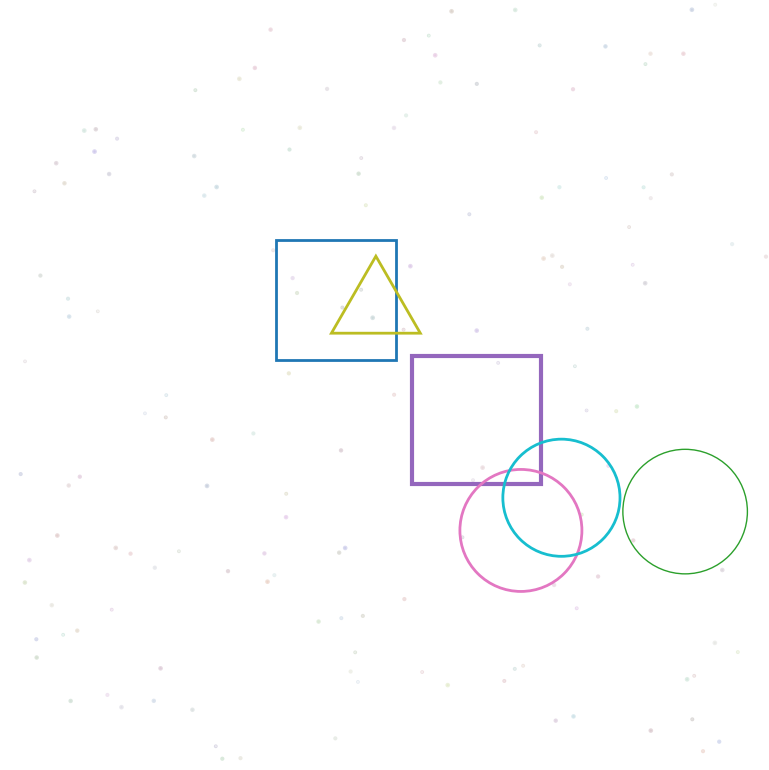[{"shape": "square", "thickness": 1, "radius": 0.39, "center": [0.437, 0.61]}, {"shape": "circle", "thickness": 0.5, "radius": 0.4, "center": [0.89, 0.336]}, {"shape": "square", "thickness": 1.5, "radius": 0.42, "center": [0.619, 0.455]}, {"shape": "circle", "thickness": 1, "radius": 0.4, "center": [0.677, 0.311]}, {"shape": "triangle", "thickness": 1, "radius": 0.33, "center": [0.488, 0.601]}, {"shape": "circle", "thickness": 1, "radius": 0.38, "center": [0.729, 0.354]}]